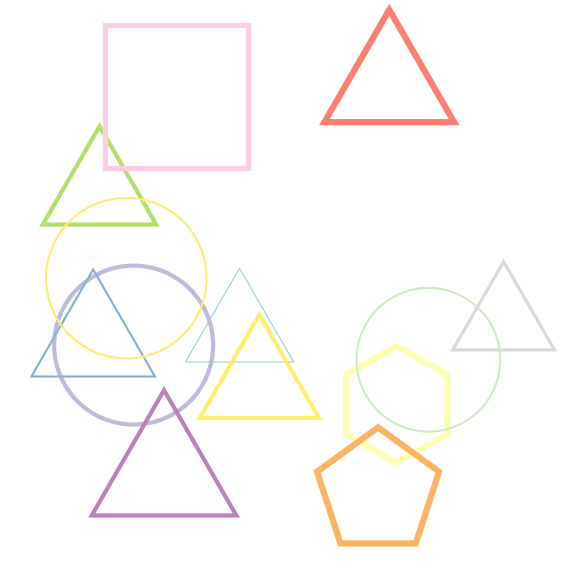[{"shape": "triangle", "thickness": 0.5, "radius": 0.54, "center": [0.415, 0.426]}, {"shape": "hexagon", "thickness": 3, "radius": 0.51, "center": [0.687, 0.299]}, {"shape": "circle", "thickness": 2, "radius": 0.69, "center": [0.231, 0.402]}, {"shape": "triangle", "thickness": 3, "radius": 0.65, "center": [0.674, 0.853]}, {"shape": "triangle", "thickness": 1, "radius": 0.62, "center": [0.161, 0.409]}, {"shape": "pentagon", "thickness": 3, "radius": 0.56, "center": [0.655, 0.148]}, {"shape": "triangle", "thickness": 2, "radius": 0.57, "center": [0.172, 0.667]}, {"shape": "square", "thickness": 2.5, "radius": 0.62, "center": [0.306, 0.832]}, {"shape": "triangle", "thickness": 1.5, "radius": 0.51, "center": [0.872, 0.444]}, {"shape": "triangle", "thickness": 2, "radius": 0.72, "center": [0.284, 0.179]}, {"shape": "circle", "thickness": 1, "radius": 0.62, "center": [0.742, 0.376]}, {"shape": "triangle", "thickness": 2, "radius": 0.6, "center": [0.449, 0.335]}, {"shape": "circle", "thickness": 1, "radius": 0.69, "center": [0.219, 0.518]}]